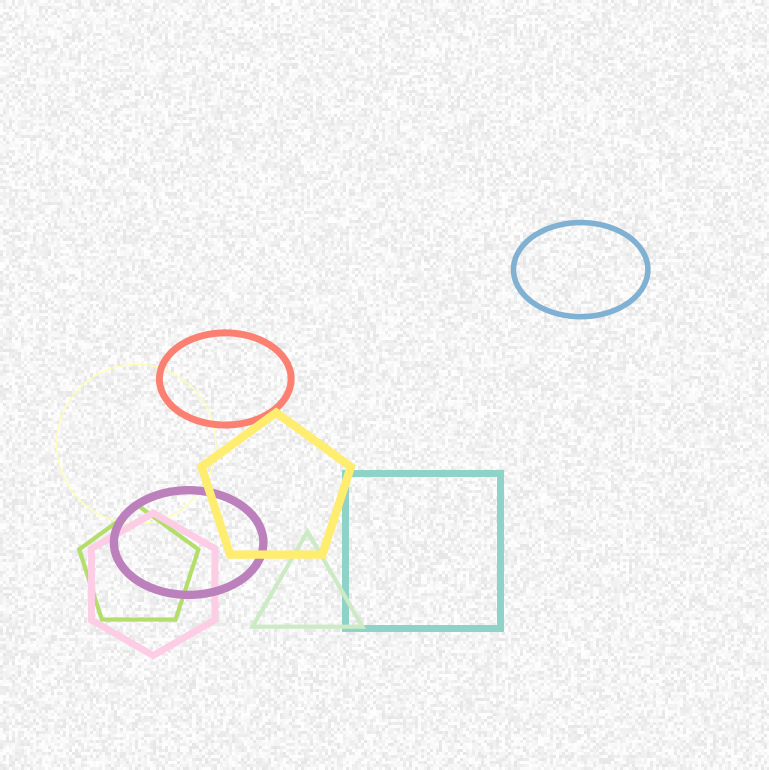[{"shape": "square", "thickness": 2.5, "radius": 0.5, "center": [0.549, 0.285]}, {"shape": "circle", "thickness": 0.5, "radius": 0.52, "center": [0.177, 0.423]}, {"shape": "oval", "thickness": 2.5, "radius": 0.43, "center": [0.293, 0.508]}, {"shape": "oval", "thickness": 2, "radius": 0.44, "center": [0.754, 0.65]}, {"shape": "pentagon", "thickness": 1.5, "radius": 0.41, "center": [0.18, 0.261]}, {"shape": "hexagon", "thickness": 2.5, "radius": 0.46, "center": [0.199, 0.241]}, {"shape": "oval", "thickness": 3, "radius": 0.49, "center": [0.245, 0.295]}, {"shape": "triangle", "thickness": 1.5, "radius": 0.41, "center": [0.399, 0.227]}, {"shape": "pentagon", "thickness": 3, "radius": 0.51, "center": [0.359, 0.362]}]